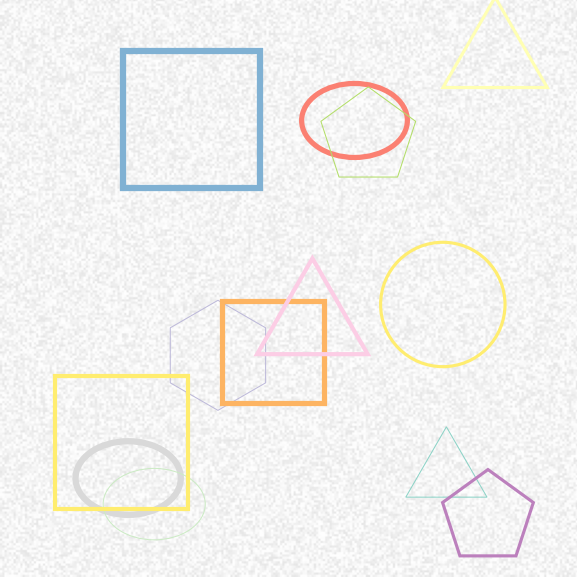[{"shape": "triangle", "thickness": 0.5, "radius": 0.41, "center": [0.773, 0.179]}, {"shape": "triangle", "thickness": 1.5, "radius": 0.52, "center": [0.857, 0.9]}, {"shape": "hexagon", "thickness": 0.5, "radius": 0.48, "center": [0.377, 0.384]}, {"shape": "oval", "thickness": 2.5, "radius": 0.46, "center": [0.614, 0.791]}, {"shape": "square", "thickness": 3, "radius": 0.59, "center": [0.331, 0.793]}, {"shape": "square", "thickness": 2.5, "radius": 0.44, "center": [0.473, 0.389]}, {"shape": "pentagon", "thickness": 0.5, "radius": 0.43, "center": [0.638, 0.762]}, {"shape": "triangle", "thickness": 2, "radius": 0.55, "center": [0.541, 0.441]}, {"shape": "oval", "thickness": 3, "radius": 0.46, "center": [0.222, 0.171]}, {"shape": "pentagon", "thickness": 1.5, "radius": 0.41, "center": [0.845, 0.103]}, {"shape": "oval", "thickness": 0.5, "radius": 0.44, "center": [0.267, 0.126]}, {"shape": "circle", "thickness": 1.5, "radius": 0.54, "center": [0.767, 0.472]}, {"shape": "square", "thickness": 2, "radius": 0.57, "center": [0.21, 0.233]}]